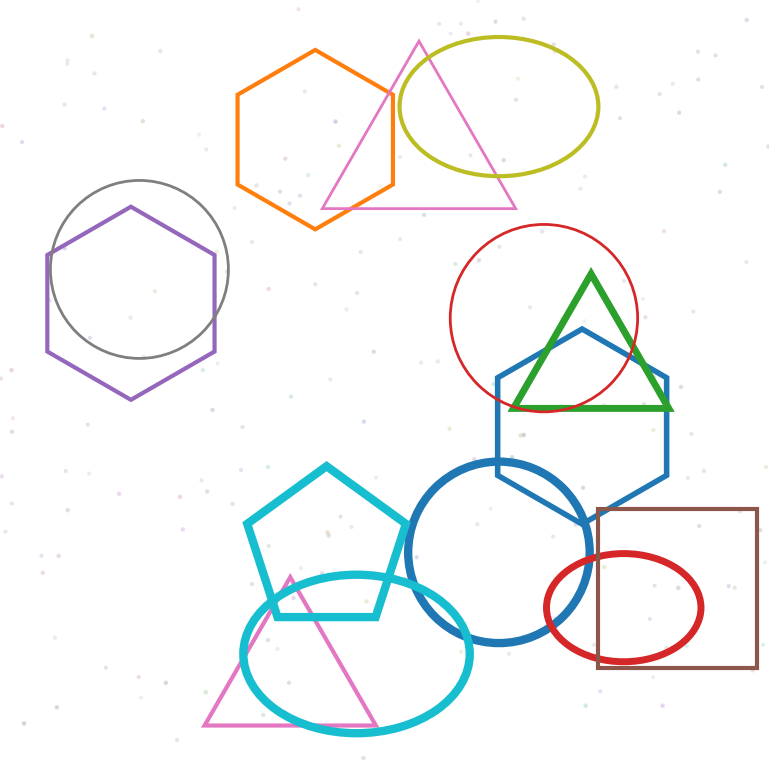[{"shape": "hexagon", "thickness": 2, "radius": 0.63, "center": [0.756, 0.446]}, {"shape": "circle", "thickness": 3, "radius": 0.59, "center": [0.648, 0.283]}, {"shape": "hexagon", "thickness": 1.5, "radius": 0.58, "center": [0.409, 0.819]}, {"shape": "triangle", "thickness": 2.5, "radius": 0.58, "center": [0.768, 0.528]}, {"shape": "oval", "thickness": 2.5, "radius": 0.5, "center": [0.81, 0.211]}, {"shape": "circle", "thickness": 1, "radius": 0.61, "center": [0.706, 0.587]}, {"shape": "hexagon", "thickness": 1.5, "radius": 0.63, "center": [0.17, 0.606]}, {"shape": "square", "thickness": 1.5, "radius": 0.52, "center": [0.88, 0.236]}, {"shape": "triangle", "thickness": 1, "radius": 0.73, "center": [0.544, 0.802]}, {"shape": "triangle", "thickness": 1.5, "radius": 0.64, "center": [0.377, 0.122]}, {"shape": "circle", "thickness": 1, "radius": 0.58, "center": [0.181, 0.65]}, {"shape": "oval", "thickness": 1.5, "radius": 0.65, "center": [0.648, 0.862]}, {"shape": "oval", "thickness": 3, "radius": 0.74, "center": [0.463, 0.151]}, {"shape": "pentagon", "thickness": 3, "radius": 0.54, "center": [0.424, 0.286]}]